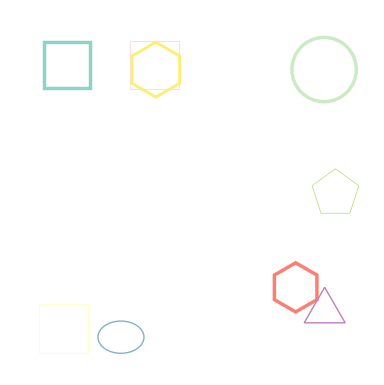[{"shape": "square", "thickness": 2.5, "radius": 0.3, "center": [0.174, 0.831]}, {"shape": "square", "thickness": 0.5, "radius": 0.32, "center": [0.165, 0.146]}, {"shape": "hexagon", "thickness": 2.5, "radius": 0.32, "center": [0.768, 0.254]}, {"shape": "oval", "thickness": 1, "radius": 0.3, "center": [0.314, 0.124]}, {"shape": "pentagon", "thickness": 0.5, "radius": 0.32, "center": [0.871, 0.498]}, {"shape": "square", "thickness": 0.5, "radius": 0.31, "center": [0.401, 0.83]}, {"shape": "triangle", "thickness": 1, "radius": 0.31, "center": [0.843, 0.192]}, {"shape": "circle", "thickness": 2.5, "radius": 0.42, "center": [0.842, 0.819]}, {"shape": "hexagon", "thickness": 2, "radius": 0.36, "center": [0.405, 0.819]}]